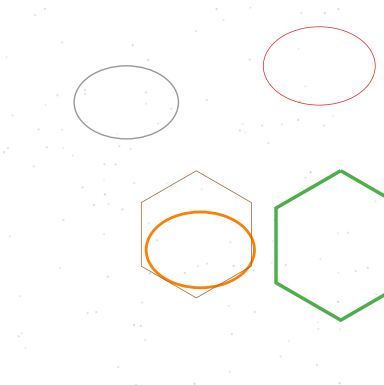[{"shape": "oval", "thickness": 0.5, "radius": 0.73, "center": [0.829, 0.829]}, {"shape": "hexagon", "thickness": 2.5, "radius": 0.97, "center": [0.885, 0.363]}, {"shape": "oval", "thickness": 2, "radius": 0.7, "center": [0.52, 0.351]}, {"shape": "hexagon", "thickness": 0.5, "radius": 0.83, "center": [0.51, 0.391]}, {"shape": "oval", "thickness": 1, "radius": 0.68, "center": [0.328, 0.734]}]